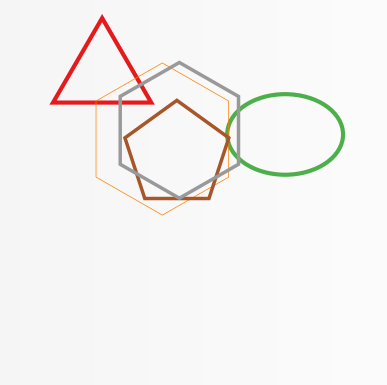[{"shape": "triangle", "thickness": 3, "radius": 0.73, "center": [0.264, 0.807]}, {"shape": "oval", "thickness": 3, "radius": 0.75, "center": [0.736, 0.651]}, {"shape": "hexagon", "thickness": 0.5, "radius": 0.99, "center": [0.419, 0.639]}, {"shape": "pentagon", "thickness": 2.5, "radius": 0.7, "center": [0.456, 0.598]}, {"shape": "hexagon", "thickness": 2.5, "radius": 0.88, "center": [0.463, 0.661]}]